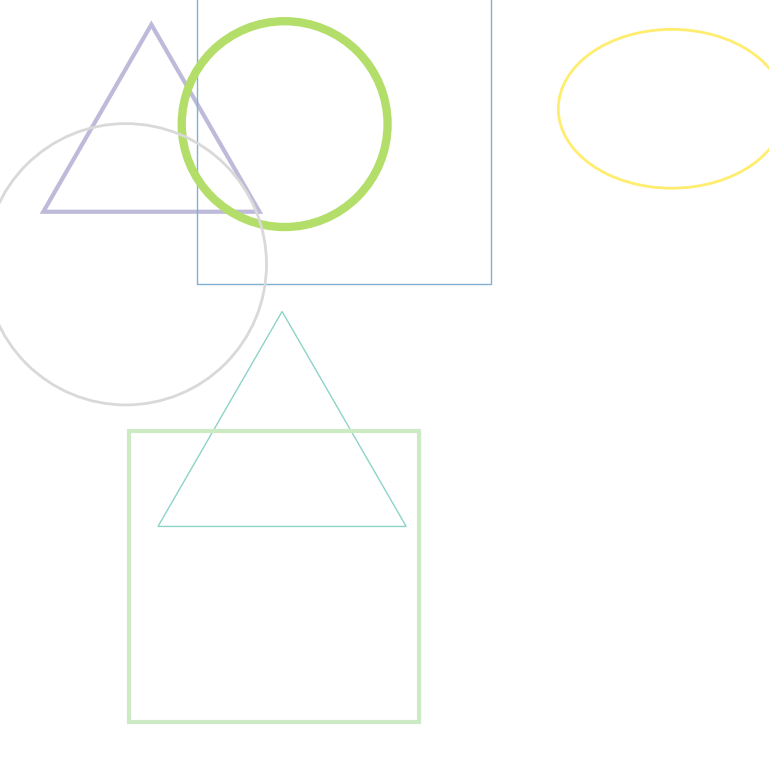[{"shape": "triangle", "thickness": 0.5, "radius": 0.93, "center": [0.366, 0.409]}, {"shape": "triangle", "thickness": 1.5, "radius": 0.81, "center": [0.197, 0.806]}, {"shape": "square", "thickness": 0.5, "radius": 0.95, "center": [0.446, 0.822]}, {"shape": "circle", "thickness": 3, "radius": 0.67, "center": [0.37, 0.839]}, {"shape": "circle", "thickness": 1, "radius": 0.91, "center": [0.163, 0.657]}, {"shape": "square", "thickness": 1.5, "radius": 0.94, "center": [0.356, 0.251]}, {"shape": "oval", "thickness": 1, "radius": 0.74, "center": [0.872, 0.859]}]